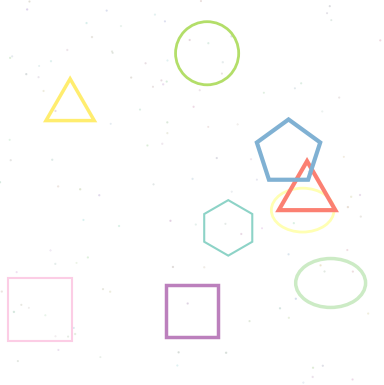[{"shape": "hexagon", "thickness": 1.5, "radius": 0.36, "center": [0.593, 0.408]}, {"shape": "oval", "thickness": 2, "radius": 0.41, "center": [0.786, 0.454]}, {"shape": "triangle", "thickness": 3, "radius": 0.42, "center": [0.798, 0.497]}, {"shape": "pentagon", "thickness": 3, "radius": 0.43, "center": [0.749, 0.603]}, {"shape": "circle", "thickness": 2, "radius": 0.41, "center": [0.538, 0.862]}, {"shape": "square", "thickness": 1.5, "radius": 0.41, "center": [0.104, 0.197]}, {"shape": "square", "thickness": 2.5, "radius": 0.34, "center": [0.499, 0.193]}, {"shape": "oval", "thickness": 2.5, "radius": 0.45, "center": [0.859, 0.265]}, {"shape": "triangle", "thickness": 2.5, "radius": 0.36, "center": [0.182, 0.723]}]